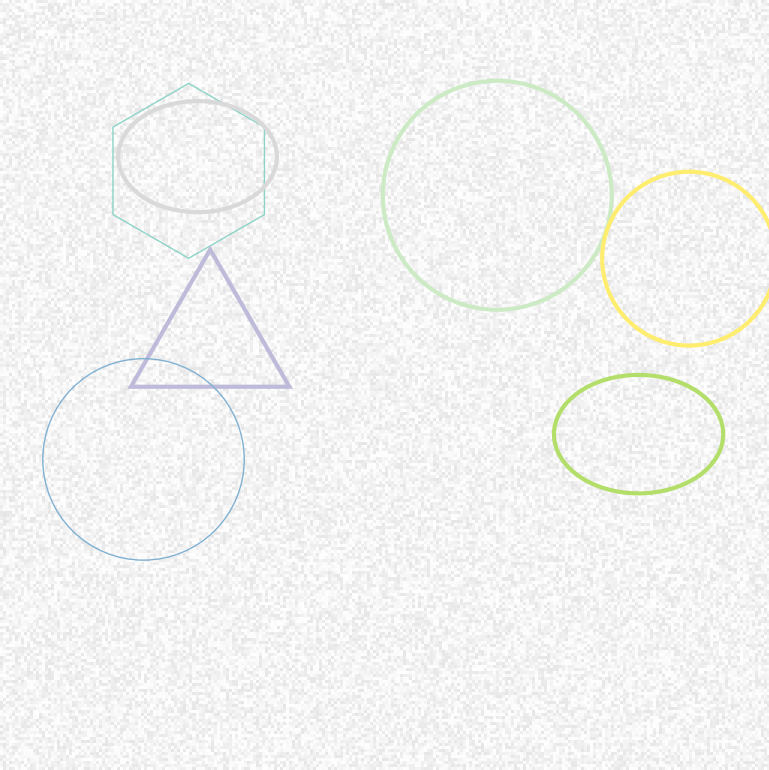[{"shape": "hexagon", "thickness": 0.5, "radius": 0.57, "center": [0.245, 0.778]}, {"shape": "triangle", "thickness": 1.5, "radius": 0.59, "center": [0.273, 0.557]}, {"shape": "circle", "thickness": 0.5, "radius": 0.65, "center": [0.186, 0.403]}, {"shape": "oval", "thickness": 1.5, "radius": 0.55, "center": [0.829, 0.436]}, {"shape": "oval", "thickness": 1.5, "radius": 0.52, "center": [0.257, 0.797]}, {"shape": "circle", "thickness": 1.5, "radius": 0.74, "center": [0.646, 0.746]}, {"shape": "circle", "thickness": 1.5, "radius": 0.56, "center": [0.895, 0.664]}]